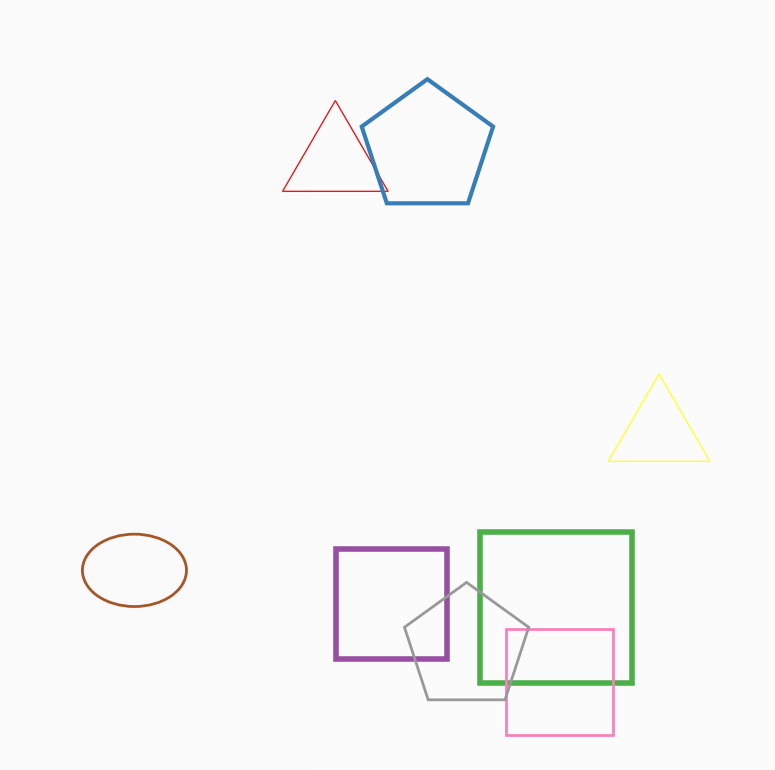[{"shape": "triangle", "thickness": 0.5, "radius": 0.39, "center": [0.433, 0.791]}, {"shape": "pentagon", "thickness": 1.5, "radius": 0.45, "center": [0.551, 0.808]}, {"shape": "square", "thickness": 2, "radius": 0.49, "center": [0.717, 0.211]}, {"shape": "square", "thickness": 2, "radius": 0.36, "center": [0.505, 0.215]}, {"shape": "triangle", "thickness": 0.5, "radius": 0.38, "center": [0.85, 0.439]}, {"shape": "oval", "thickness": 1, "radius": 0.34, "center": [0.173, 0.259]}, {"shape": "square", "thickness": 1, "radius": 0.35, "center": [0.722, 0.115]}, {"shape": "pentagon", "thickness": 1, "radius": 0.42, "center": [0.602, 0.159]}]